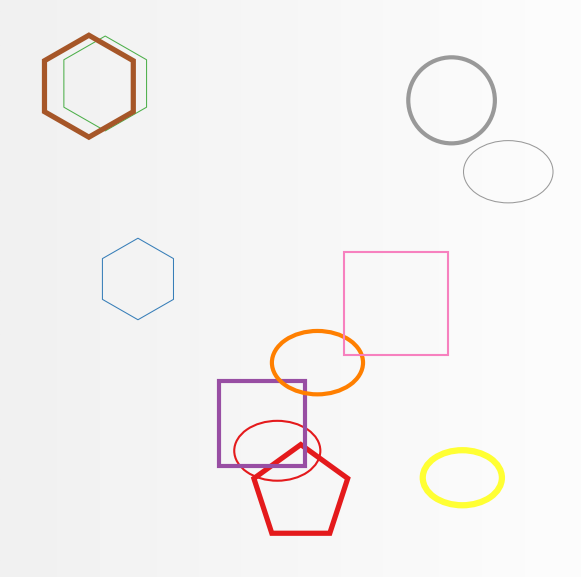[{"shape": "oval", "thickness": 1, "radius": 0.37, "center": [0.477, 0.219]}, {"shape": "pentagon", "thickness": 2.5, "radius": 0.42, "center": [0.518, 0.144]}, {"shape": "hexagon", "thickness": 0.5, "radius": 0.35, "center": [0.237, 0.516]}, {"shape": "hexagon", "thickness": 0.5, "radius": 0.41, "center": [0.181, 0.855]}, {"shape": "square", "thickness": 2, "radius": 0.37, "center": [0.451, 0.267]}, {"shape": "oval", "thickness": 2, "radius": 0.39, "center": [0.546, 0.371]}, {"shape": "oval", "thickness": 3, "radius": 0.34, "center": [0.795, 0.172]}, {"shape": "hexagon", "thickness": 2.5, "radius": 0.44, "center": [0.153, 0.85]}, {"shape": "square", "thickness": 1, "radius": 0.45, "center": [0.681, 0.473]}, {"shape": "circle", "thickness": 2, "radius": 0.37, "center": [0.777, 0.825]}, {"shape": "oval", "thickness": 0.5, "radius": 0.39, "center": [0.874, 0.702]}]